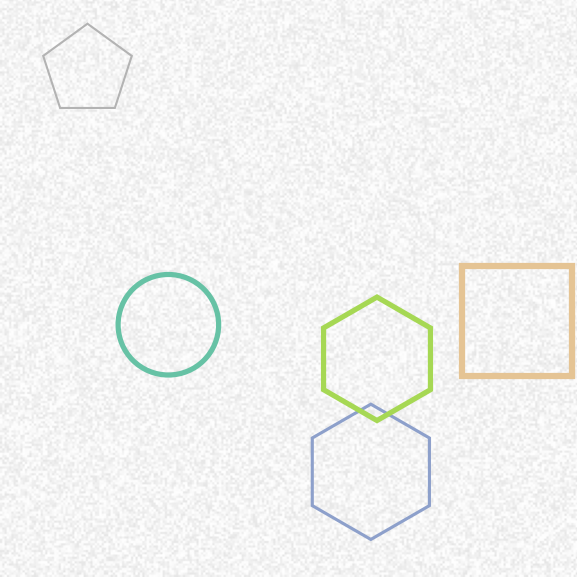[{"shape": "circle", "thickness": 2.5, "radius": 0.44, "center": [0.292, 0.437]}, {"shape": "hexagon", "thickness": 1.5, "radius": 0.59, "center": [0.642, 0.182]}, {"shape": "hexagon", "thickness": 2.5, "radius": 0.53, "center": [0.653, 0.378]}, {"shape": "square", "thickness": 3, "radius": 0.48, "center": [0.896, 0.443]}, {"shape": "pentagon", "thickness": 1, "radius": 0.4, "center": [0.152, 0.877]}]